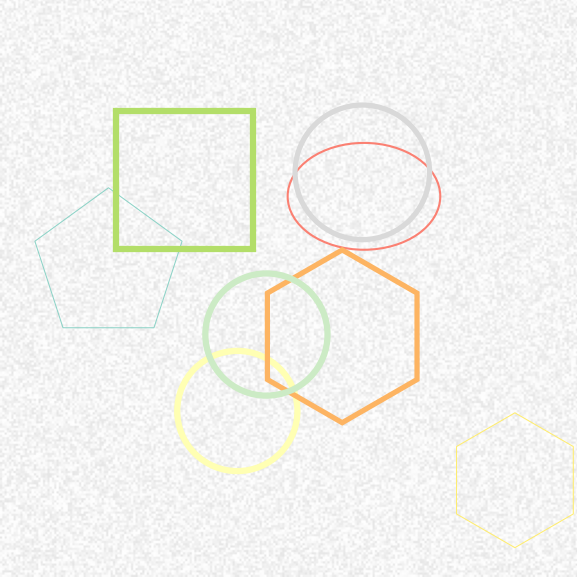[{"shape": "pentagon", "thickness": 0.5, "radius": 0.67, "center": [0.188, 0.54]}, {"shape": "circle", "thickness": 3, "radius": 0.52, "center": [0.411, 0.287]}, {"shape": "oval", "thickness": 1, "radius": 0.66, "center": [0.63, 0.659]}, {"shape": "hexagon", "thickness": 2.5, "radius": 0.75, "center": [0.593, 0.417]}, {"shape": "square", "thickness": 3, "radius": 0.6, "center": [0.319, 0.687]}, {"shape": "circle", "thickness": 2.5, "radius": 0.58, "center": [0.627, 0.701]}, {"shape": "circle", "thickness": 3, "radius": 0.53, "center": [0.461, 0.42]}, {"shape": "hexagon", "thickness": 0.5, "radius": 0.58, "center": [0.892, 0.168]}]